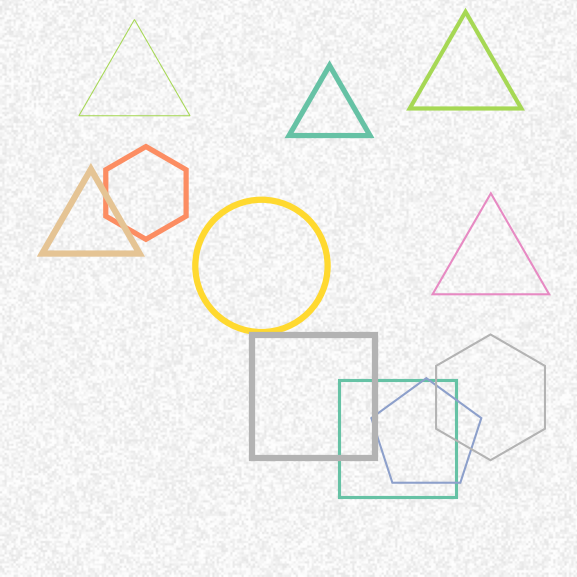[{"shape": "square", "thickness": 1.5, "radius": 0.51, "center": [0.688, 0.24]}, {"shape": "triangle", "thickness": 2.5, "radius": 0.4, "center": [0.571, 0.805]}, {"shape": "hexagon", "thickness": 2.5, "radius": 0.4, "center": [0.253, 0.665]}, {"shape": "pentagon", "thickness": 1, "radius": 0.5, "center": [0.738, 0.244]}, {"shape": "triangle", "thickness": 1, "radius": 0.58, "center": [0.85, 0.548]}, {"shape": "triangle", "thickness": 2, "radius": 0.56, "center": [0.806, 0.867]}, {"shape": "triangle", "thickness": 0.5, "radius": 0.56, "center": [0.233, 0.854]}, {"shape": "circle", "thickness": 3, "radius": 0.57, "center": [0.453, 0.539]}, {"shape": "triangle", "thickness": 3, "radius": 0.49, "center": [0.157, 0.609]}, {"shape": "square", "thickness": 3, "radius": 0.53, "center": [0.542, 0.313]}, {"shape": "hexagon", "thickness": 1, "radius": 0.54, "center": [0.849, 0.311]}]